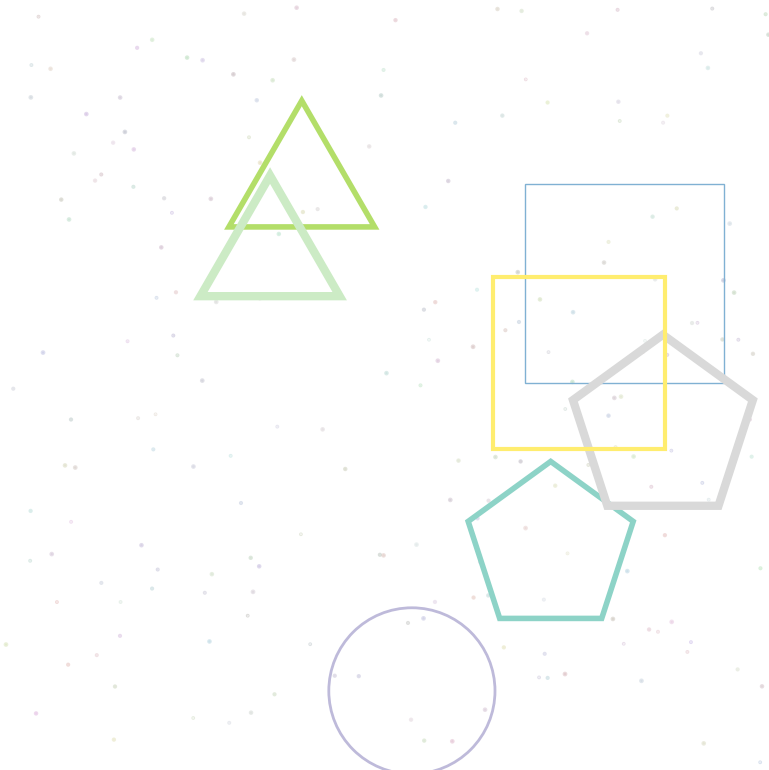[{"shape": "pentagon", "thickness": 2, "radius": 0.56, "center": [0.715, 0.288]}, {"shape": "circle", "thickness": 1, "radius": 0.54, "center": [0.535, 0.103]}, {"shape": "square", "thickness": 0.5, "radius": 0.65, "center": [0.811, 0.632]}, {"shape": "triangle", "thickness": 2, "radius": 0.55, "center": [0.392, 0.76]}, {"shape": "pentagon", "thickness": 3, "radius": 0.61, "center": [0.861, 0.443]}, {"shape": "triangle", "thickness": 3, "radius": 0.52, "center": [0.351, 0.668]}, {"shape": "square", "thickness": 1.5, "radius": 0.56, "center": [0.752, 0.529]}]